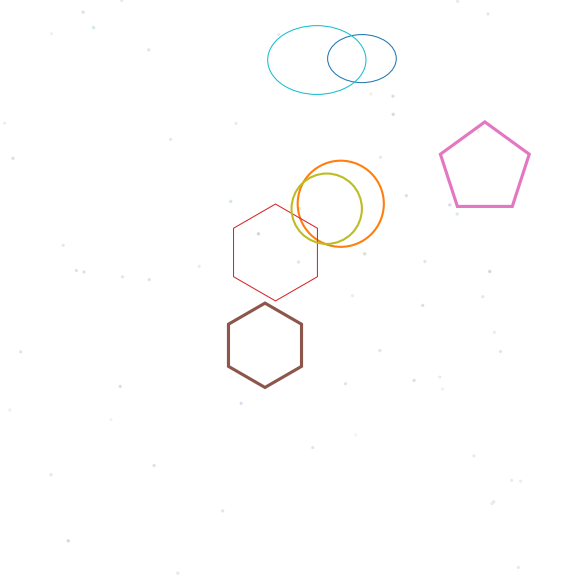[{"shape": "oval", "thickness": 0.5, "radius": 0.3, "center": [0.627, 0.898]}, {"shape": "circle", "thickness": 1, "radius": 0.37, "center": [0.59, 0.646]}, {"shape": "hexagon", "thickness": 0.5, "radius": 0.42, "center": [0.477, 0.562]}, {"shape": "hexagon", "thickness": 1.5, "radius": 0.37, "center": [0.459, 0.401]}, {"shape": "pentagon", "thickness": 1.5, "radius": 0.4, "center": [0.84, 0.707]}, {"shape": "circle", "thickness": 1, "radius": 0.3, "center": [0.566, 0.638]}, {"shape": "oval", "thickness": 0.5, "radius": 0.43, "center": [0.549, 0.895]}]